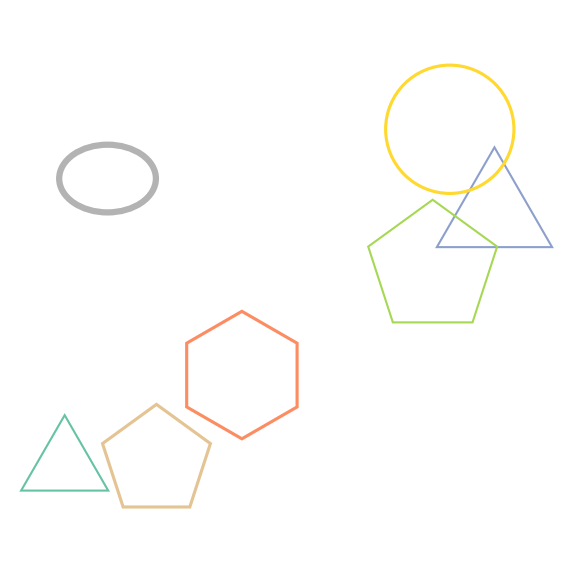[{"shape": "triangle", "thickness": 1, "radius": 0.44, "center": [0.112, 0.193]}, {"shape": "hexagon", "thickness": 1.5, "radius": 0.55, "center": [0.419, 0.35]}, {"shape": "triangle", "thickness": 1, "radius": 0.58, "center": [0.856, 0.629]}, {"shape": "pentagon", "thickness": 1, "radius": 0.59, "center": [0.749, 0.536]}, {"shape": "circle", "thickness": 1.5, "radius": 0.56, "center": [0.779, 0.775]}, {"shape": "pentagon", "thickness": 1.5, "radius": 0.49, "center": [0.271, 0.201]}, {"shape": "oval", "thickness": 3, "radius": 0.42, "center": [0.186, 0.69]}]